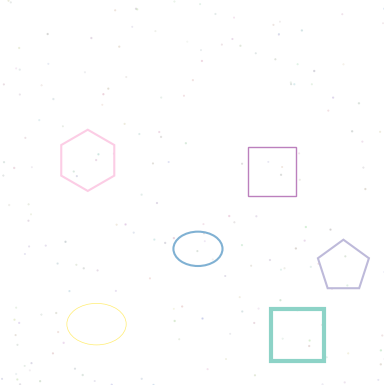[{"shape": "square", "thickness": 3, "radius": 0.34, "center": [0.773, 0.13]}, {"shape": "pentagon", "thickness": 1.5, "radius": 0.35, "center": [0.892, 0.308]}, {"shape": "oval", "thickness": 1.5, "radius": 0.32, "center": [0.514, 0.354]}, {"shape": "hexagon", "thickness": 1.5, "radius": 0.4, "center": [0.228, 0.584]}, {"shape": "square", "thickness": 1, "radius": 0.31, "center": [0.706, 0.555]}, {"shape": "oval", "thickness": 0.5, "radius": 0.39, "center": [0.251, 0.158]}]